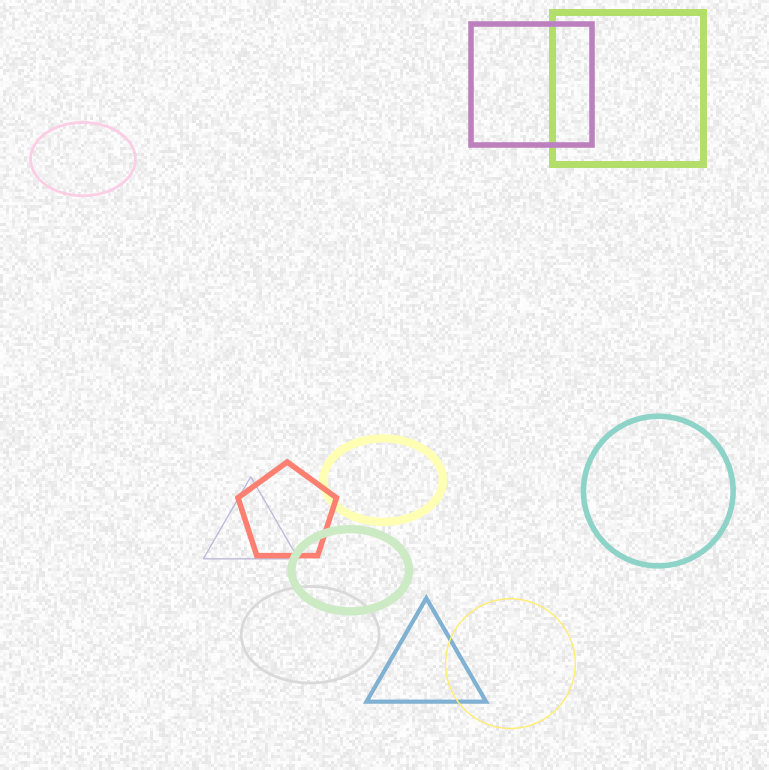[{"shape": "circle", "thickness": 2, "radius": 0.49, "center": [0.855, 0.362]}, {"shape": "oval", "thickness": 3, "radius": 0.39, "center": [0.498, 0.376]}, {"shape": "triangle", "thickness": 0.5, "radius": 0.36, "center": [0.326, 0.31]}, {"shape": "pentagon", "thickness": 2, "radius": 0.34, "center": [0.373, 0.333]}, {"shape": "triangle", "thickness": 1.5, "radius": 0.45, "center": [0.554, 0.134]}, {"shape": "square", "thickness": 2.5, "radius": 0.49, "center": [0.815, 0.886]}, {"shape": "oval", "thickness": 1, "radius": 0.34, "center": [0.108, 0.793]}, {"shape": "oval", "thickness": 1, "radius": 0.45, "center": [0.403, 0.176]}, {"shape": "square", "thickness": 2, "radius": 0.39, "center": [0.69, 0.89]}, {"shape": "oval", "thickness": 3, "radius": 0.38, "center": [0.455, 0.259]}, {"shape": "circle", "thickness": 0.5, "radius": 0.42, "center": [0.663, 0.138]}]